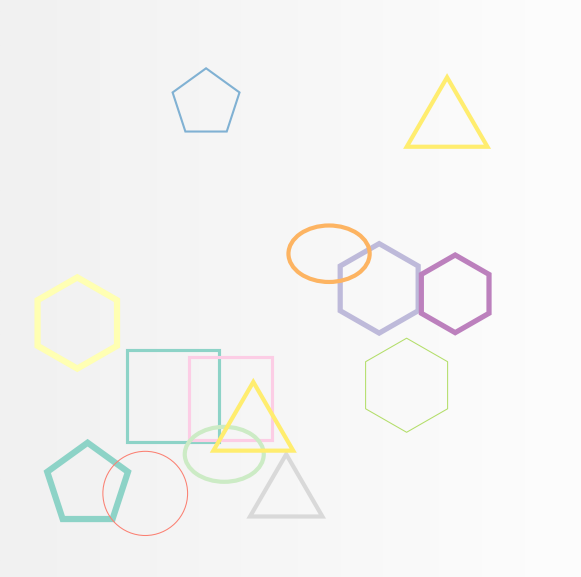[{"shape": "square", "thickness": 1.5, "radius": 0.4, "center": [0.298, 0.313]}, {"shape": "pentagon", "thickness": 3, "radius": 0.37, "center": [0.151, 0.159]}, {"shape": "hexagon", "thickness": 3, "radius": 0.39, "center": [0.133, 0.44]}, {"shape": "hexagon", "thickness": 2.5, "radius": 0.39, "center": [0.652, 0.5]}, {"shape": "circle", "thickness": 0.5, "radius": 0.36, "center": [0.25, 0.145]}, {"shape": "pentagon", "thickness": 1, "radius": 0.3, "center": [0.355, 0.82]}, {"shape": "oval", "thickness": 2, "radius": 0.35, "center": [0.566, 0.56]}, {"shape": "hexagon", "thickness": 0.5, "radius": 0.41, "center": [0.7, 0.332]}, {"shape": "square", "thickness": 1.5, "radius": 0.36, "center": [0.397, 0.309]}, {"shape": "triangle", "thickness": 2, "radius": 0.36, "center": [0.492, 0.141]}, {"shape": "hexagon", "thickness": 2.5, "radius": 0.34, "center": [0.783, 0.49]}, {"shape": "oval", "thickness": 2, "radius": 0.34, "center": [0.386, 0.212]}, {"shape": "triangle", "thickness": 2, "radius": 0.4, "center": [0.769, 0.785]}, {"shape": "triangle", "thickness": 2, "radius": 0.4, "center": [0.436, 0.258]}]